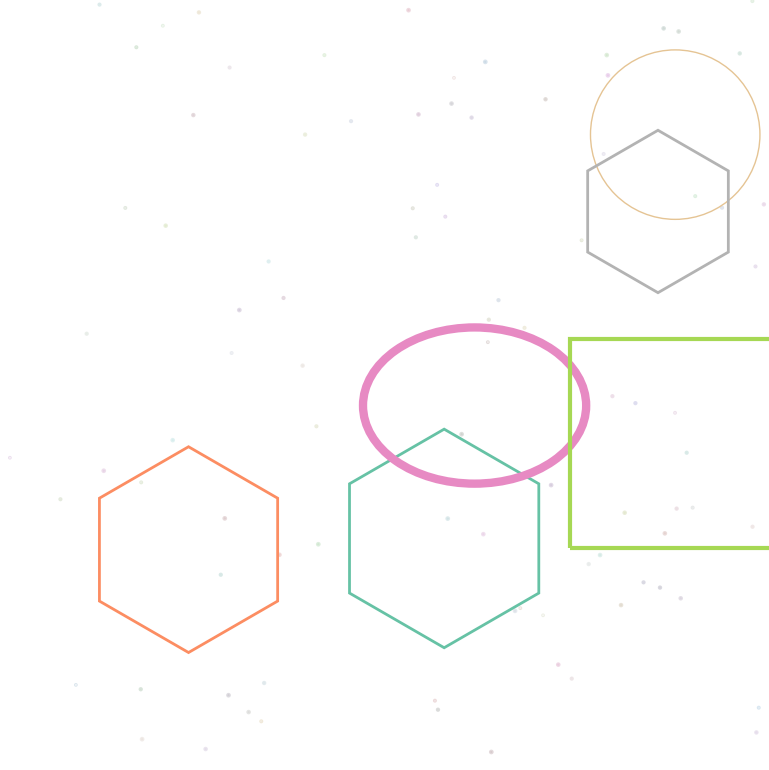[{"shape": "hexagon", "thickness": 1, "radius": 0.71, "center": [0.577, 0.301]}, {"shape": "hexagon", "thickness": 1, "radius": 0.67, "center": [0.245, 0.286]}, {"shape": "oval", "thickness": 3, "radius": 0.72, "center": [0.616, 0.473]}, {"shape": "square", "thickness": 1.5, "radius": 0.68, "center": [0.877, 0.424]}, {"shape": "circle", "thickness": 0.5, "radius": 0.55, "center": [0.877, 0.825]}, {"shape": "hexagon", "thickness": 1, "radius": 0.53, "center": [0.855, 0.725]}]